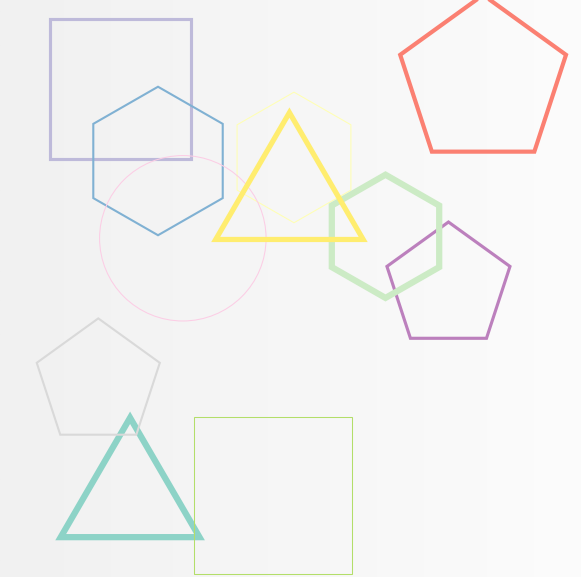[{"shape": "triangle", "thickness": 3, "radius": 0.69, "center": [0.224, 0.138]}, {"shape": "hexagon", "thickness": 0.5, "radius": 0.57, "center": [0.506, 0.726]}, {"shape": "square", "thickness": 1.5, "radius": 0.61, "center": [0.208, 0.846]}, {"shape": "pentagon", "thickness": 2, "radius": 0.75, "center": [0.831, 0.858]}, {"shape": "hexagon", "thickness": 1, "radius": 0.64, "center": [0.272, 0.72]}, {"shape": "square", "thickness": 0.5, "radius": 0.68, "center": [0.47, 0.141]}, {"shape": "circle", "thickness": 0.5, "radius": 0.72, "center": [0.315, 0.587]}, {"shape": "pentagon", "thickness": 1, "radius": 0.56, "center": [0.169, 0.336]}, {"shape": "pentagon", "thickness": 1.5, "radius": 0.56, "center": [0.772, 0.503]}, {"shape": "hexagon", "thickness": 3, "radius": 0.53, "center": [0.663, 0.59]}, {"shape": "triangle", "thickness": 2.5, "radius": 0.73, "center": [0.498, 0.658]}]